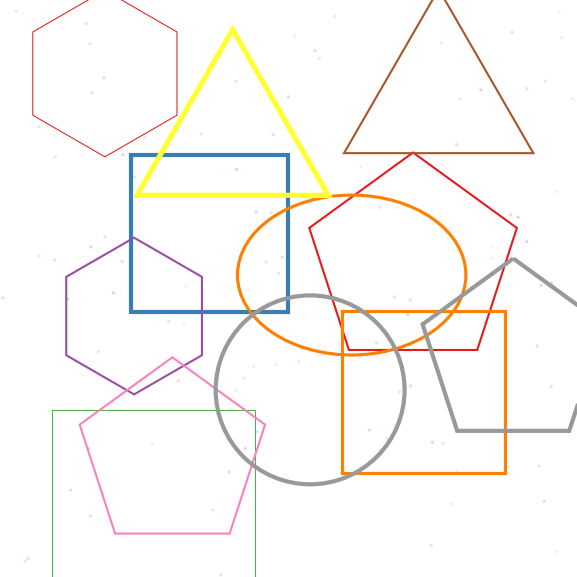[{"shape": "hexagon", "thickness": 0.5, "radius": 0.72, "center": [0.182, 0.872]}, {"shape": "pentagon", "thickness": 1, "radius": 0.94, "center": [0.715, 0.546]}, {"shape": "square", "thickness": 2, "radius": 0.68, "center": [0.363, 0.595]}, {"shape": "square", "thickness": 0.5, "radius": 0.88, "center": [0.266, 0.114]}, {"shape": "hexagon", "thickness": 1, "radius": 0.68, "center": [0.232, 0.452]}, {"shape": "oval", "thickness": 1.5, "radius": 0.99, "center": [0.609, 0.523]}, {"shape": "square", "thickness": 1.5, "radius": 0.7, "center": [0.734, 0.32]}, {"shape": "triangle", "thickness": 2.5, "radius": 0.96, "center": [0.403, 0.757]}, {"shape": "triangle", "thickness": 1, "radius": 0.95, "center": [0.76, 0.829]}, {"shape": "pentagon", "thickness": 1, "radius": 0.84, "center": [0.298, 0.212]}, {"shape": "circle", "thickness": 2, "radius": 0.82, "center": [0.537, 0.324]}, {"shape": "pentagon", "thickness": 2, "radius": 0.83, "center": [0.889, 0.387]}]